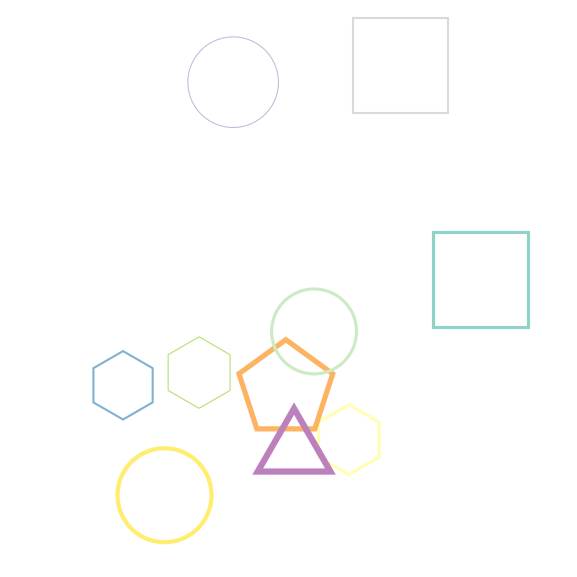[{"shape": "square", "thickness": 1.5, "radius": 0.41, "center": [0.832, 0.515]}, {"shape": "hexagon", "thickness": 1.5, "radius": 0.3, "center": [0.604, 0.238]}, {"shape": "circle", "thickness": 0.5, "radius": 0.39, "center": [0.404, 0.857]}, {"shape": "hexagon", "thickness": 1, "radius": 0.3, "center": [0.213, 0.332]}, {"shape": "pentagon", "thickness": 2.5, "radius": 0.43, "center": [0.495, 0.326]}, {"shape": "hexagon", "thickness": 0.5, "radius": 0.31, "center": [0.345, 0.354]}, {"shape": "square", "thickness": 1, "radius": 0.41, "center": [0.693, 0.886]}, {"shape": "triangle", "thickness": 3, "radius": 0.36, "center": [0.509, 0.219]}, {"shape": "circle", "thickness": 1.5, "radius": 0.37, "center": [0.544, 0.425]}, {"shape": "circle", "thickness": 2, "radius": 0.41, "center": [0.285, 0.142]}]